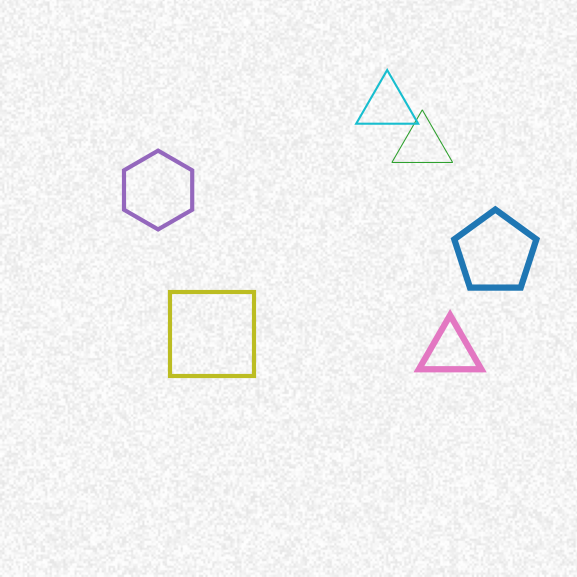[{"shape": "pentagon", "thickness": 3, "radius": 0.37, "center": [0.858, 0.562]}, {"shape": "triangle", "thickness": 0.5, "radius": 0.3, "center": [0.731, 0.748]}, {"shape": "hexagon", "thickness": 2, "radius": 0.34, "center": [0.274, 0.67]}, {"shape": "triangle", "thickness": 3, "radius": 0.31, "center": [0.779, 0.391]}, {"shape": "square", "thickness": 2, "radius": 0.36, "center": [0.367, 0.42]}, {"shape": "triangle", "thickness": 1, "radius": 0.31, "center": [0.67, 0.816]}]